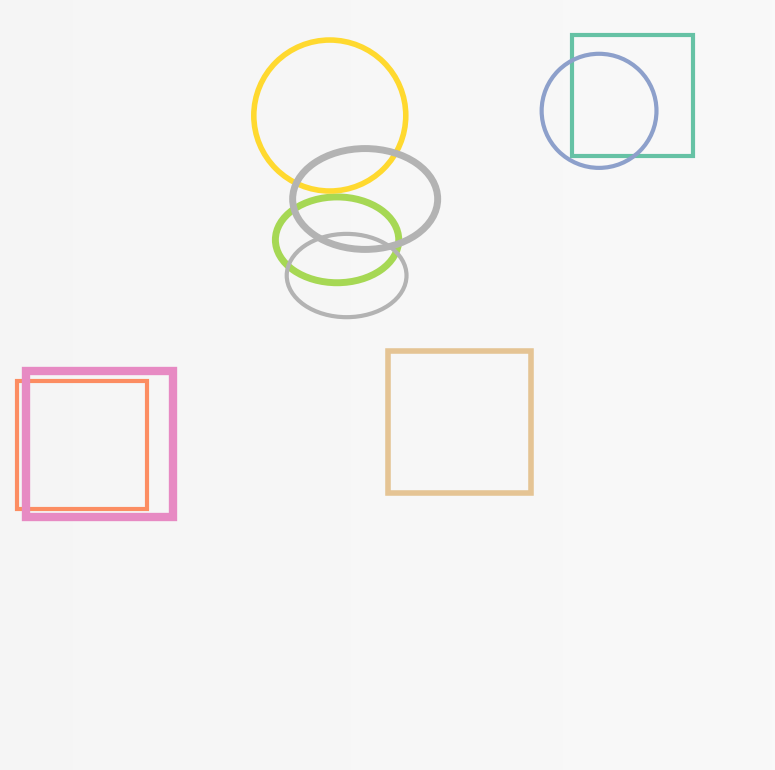[{"shape": "square", "thickness": 1.5, "radius": 0.39, "center": [0.816, 0.876]}, {"shape": "square", "thickness": 1.5, "radius": 0.42, "center": [0.106, 0.422]}, {"shape": "circle", "thickness": 1.5, "radius": 0.37, "center": [0.773, 0.856]}, {"shape": "square", "thickness": 3, "radius": 0.47, "center": [0.128, 0.423]}, {"shape": "oval", "thickness": 2.5, "radius": 0.4, "center": [0.435, 0.689]}, {"shape": "circle", "thickness": 2, "radius": 0.49, "center": [0.426, 0.85]}, {"shape": "square", "thickness": 2, "radius": 0.46, "center": [0.593, 0.452]}, {"shape": "oval", "thickness": 1.5, "radius": 0.39, "center": [0.447, 0.642]}, {"shape": "oval", "thickness": 2.5, "radius": 0.47, "center": [0.471, 0.742]}]